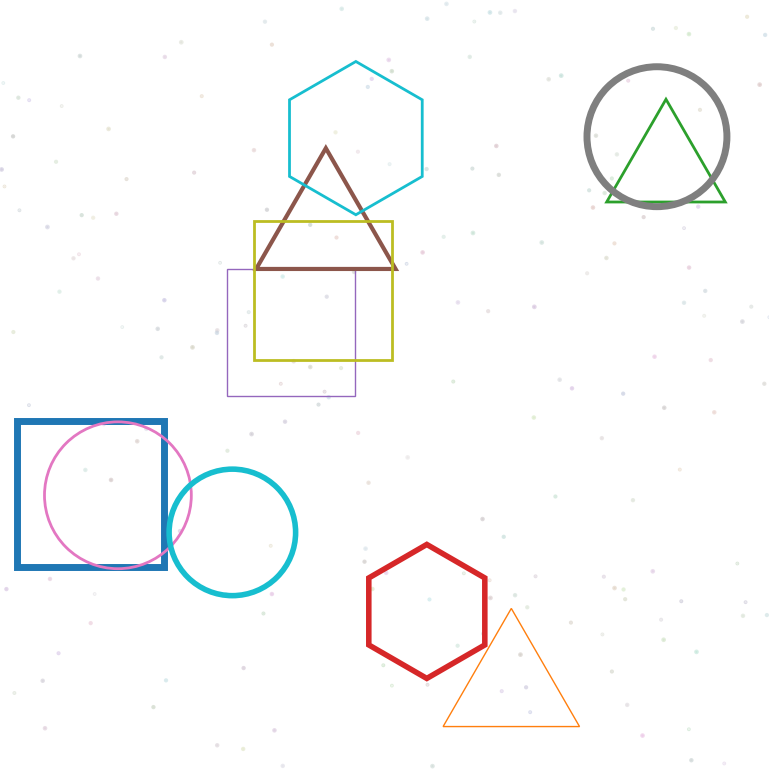[{"shape": "square", "thickness": 2.5, "radius": 0.47, "center": [0.118, 0.358]}, {"shape": "triangle", "thickness": 0.5, "radius": 0.51, "center": [0.664, 0.108]}, {"shape": "triangle", "thickness": 1, "radius": 0.44, "center": [0.865, 0.782]}, {"shape": "hexagon", "thickness": 2, "radius": 0.43, "center": [0.554, 0.206]}, {"shape": "square", "thickness": 0.5, "radius": 0.41, "center": [0.378, 0.568]}, {"shape": "triangle", "thickness": 1.5, "radius": 0.52, "center": [0.423, 0.703]}, {"shape": "circle", "thickness": 1, "radius": 0.48, "center": [0.153, 0.357]}, {"shape": "circle", "thickness": 2.5, "radius": 0.45, "center": [0.853, 0.822]}, {"shape": "square", "thickness": 1, "radius": 0.45, "center": [0.42, 0.623]}, {"shape": "hexagon", "thickness": 1, "radius": 0.5, "center": [0.462, 0.821]}, {"shape": "circle", "thickness": 2, "radius": 0.41, "center": [0.302, 0.309]}]